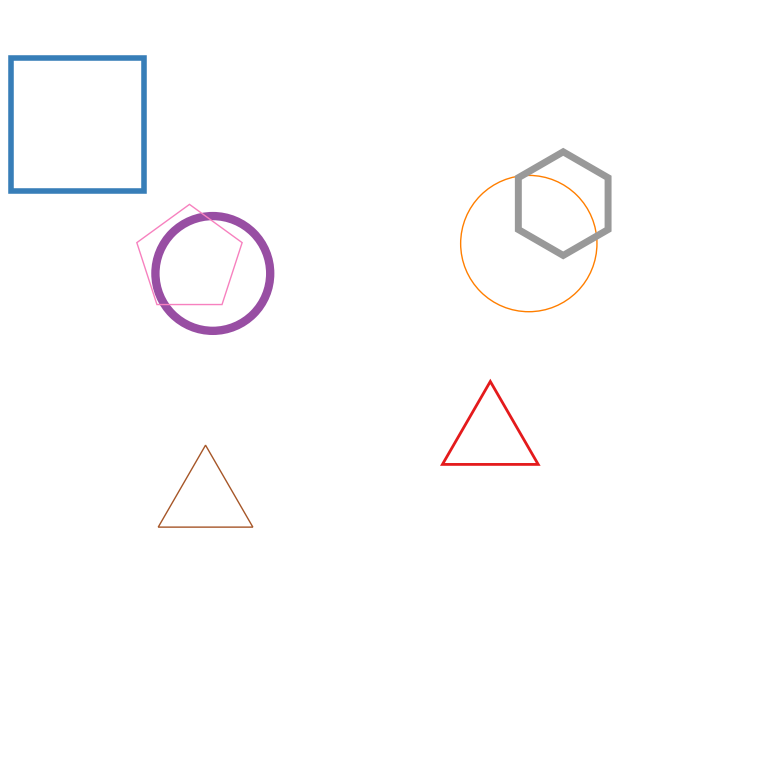[{"shape": "triangle", "thickness": 1, "radius": 0.36, "center": [0.637, 0.433]}, {"shape": "square", "thickness": 2, "radius": 0.43, "center": [0.101, 0.838]}, {"shape": "circle", "thickness": 3, "radius": 0.37, "center": [0.276, 0.645]}, {"shape": "circle", "thickness": 0.5, "radius": 0.44, "center": [0.687, 0.684]}, {"shape": "triangle", "thickness": 0.5, "radius": 0.35, "center": [0.267, 0.351]}, {"shape": "pentagon", "thickness": 0.5, "radius": 0.36, "center": [0.246, 0.663]}, {"shape": "hexagon", "thickness": 2.5, "radius": 0.34, "center": [0.731, 0.736]}]